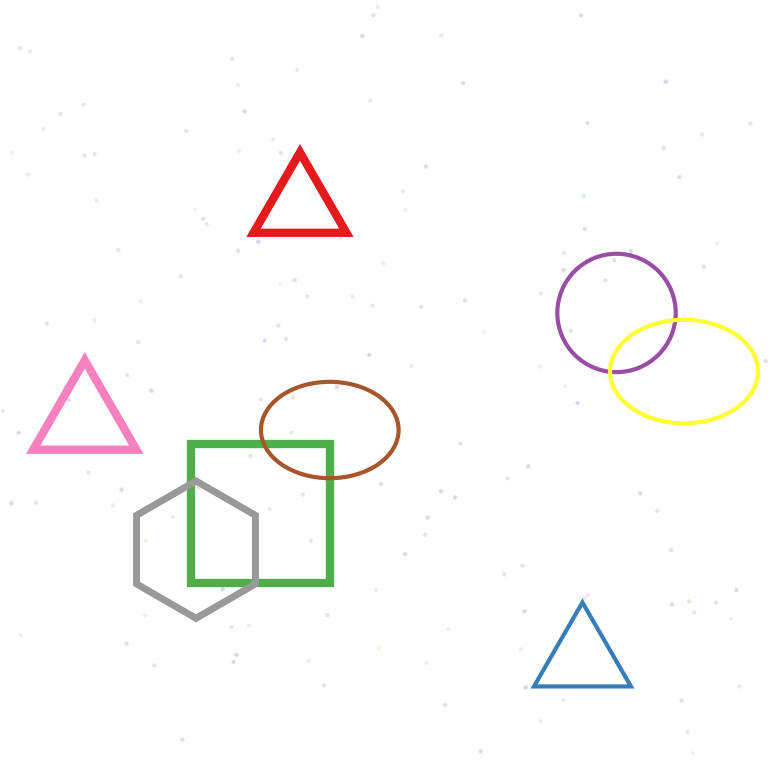[{"shape": "triangle", "thickness": 3, "radius": 0.35, "center": [0.39, 0.732]}, {"shape": "triangle", "thickness": 1.5, "radius": 0.36, "center": [0.756, 0.145]}, {"shape": "square", "thickness": 3, "radius": 0.45, "center": [0.339, 0.333]}, {"shape": "circle", "thickness": 1.5, "radius": 0.38, "center": [0.801, 0.594]}, {"shape": "oval", "thickness": 1.5, "radius": 0.48, "center": [0.888, 0.517]}, {"shape": "oval", "thickness": 1.5, "radius": 0.45, "center": [0.428, 0.442]}, {"shape": "triangle", "thickness": 3, "radius": 0.39, "center": [0.11, 0.455]}, {"shape": "hexagon", "thickness": 2.5, "radius": 0.45, "center": [0.255, 0.286]}]